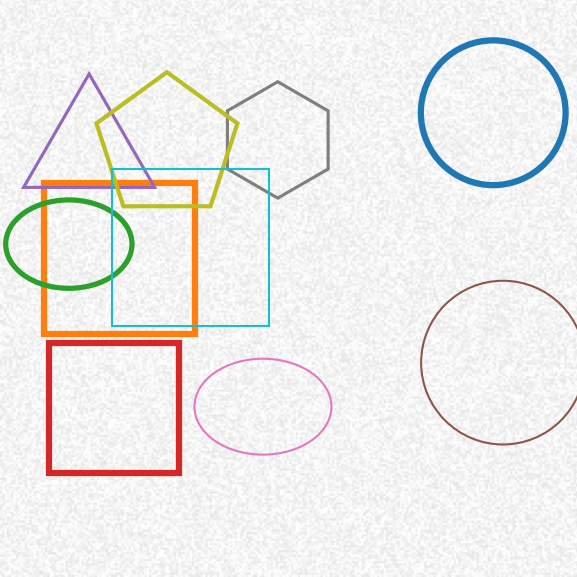[{"shape": "circle", "thickness": 3, "radius": 0.63, "center": [0.854, 0.804]}, {"shape": "square", "thickness": 3, "radius": 0.66, "center": [0.207, 0.551]}, {"shape": "oval", "thickness": 2.5, "radius": 0.55, "center": [0.119, 0.576]}, {"shape": "square", "thickness": 3, "radius": 0.56, "center": [0.198, 0.292]}, {"shape": "triangle", "thickness": 1.5, "radius": 0.65, "center": [0.154, 0.74]}, {"shape": "circle", "thickness": 1, "radius": 0.71, "center": [0.871, 0.371]}, {"shape": "oval", "thickness": 1, "radius": 0.59, "center": [0.455, 0.295]}, {"shape": "hexagon", "thickness": 1.5, "radius": 0.5, "center": [0.481, 0.757]}, {"shape": "pentagon", "thickness": 2, "radius": 0.64, "center": [0.289, 0.746]}, {"shape": "square", "thickness": 1, "radius": 0.68, "center": [0.33, 0.571]}]